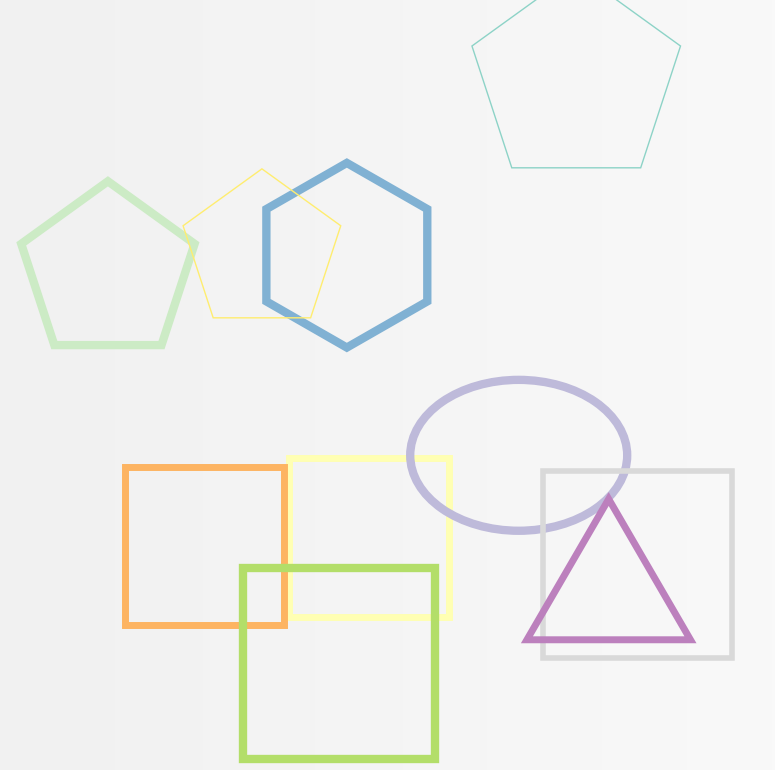[{"shape": "pentagon", "thickness": 0.5, "radius": 0.71, "center": [0.744, 0.897]}, {"shape": "square", "thickness": 2.5, "radius": 0.52, "center": [0.476, 0.302]}, {"shape": "oval", "thickness": 3, "radius": 0.7, "center": [0.669, 0.409]}, {"shape": "hexagon", "thickness": 3, "radius": 0.6, "center": [0.448, 0.669]}, {"shape": "square", "thickness": 2.5, "radius": 0.51, "center": [0.264, 0.291]}, {"shape": "square", "thickness": 3, "radius": 0.62, "center": [0.438, 0.138]}, {"shape": "square", "thickness": 2, "radius": 0.61, "center": [0.823, 0.267]}, {"shape": "triangle", "thickness": 2.5, "radius": 0.61, "center": [0.785, 0.23]}, {"shape": "pentagon", "thickness": 3, "radius": 0.59, "center": [0.139, 0.647]}, {"shape": "pentagon", "thickness": 0.5, "radius": 0.53, "center": [0.338, 0.674]}]